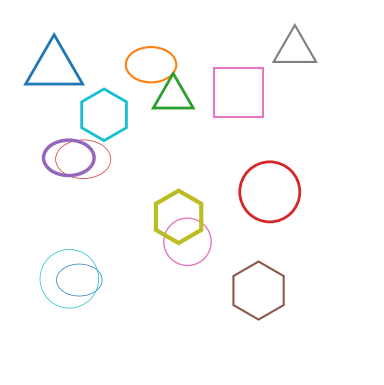[{"shape": "oval", "thickness": 0.5, "radius": 0.3, "center": [0.206, 0.273]}, {"shape": "triangle", "thickness": 2, "radius": 0.43, "center": [0.141, 0.824]}, {"shape": "oval", "thickness": 1.5, "radius": 0.33, "center": [0.392, 0.832]}, {"shape": "triangle", "thickness": 2, "radius": 0.3, "center": [0.45, 0.749]}, {"shape": "oval", "thickness": 0.5, "radius": 0.36, "center": [0.216, 0.586]}, {"shape": "circle", "thickness": 2, "radius": 0.39, "center": [0.701, 0.502]}, {"shape": "oval", "thickness": 2.5, "radius": 0.33, "center": [0.179, 0.59]}, {"shape": "hexagon", "thickness": 1.5, "radius": 0.38, "center": [0.672, 0.245]}, {"shape": "circle", "thickness": 1, "radius": 0.31, "center": [0.487, 0.372]}, {"shape": "square", "thickness": 1.5, "radius": 0.32, "center": [0.62, 0.761]}, {"shape": "triangle", "thickness": 1.5, "radius": 0.32, "center": [0.766, 0.871]}, {"shape": "hexagon", "thickness": 3, "radius": 0.34, "center": [0.464, 0.437]}, {"shape": "hexagon", "thickness": 2, "radius": 0.34, "center": [0.27, 0.702]}, {"shape": "circle", "thickness": 0.5, "radius": 0.38, "center": [0.18, 0.276]}]